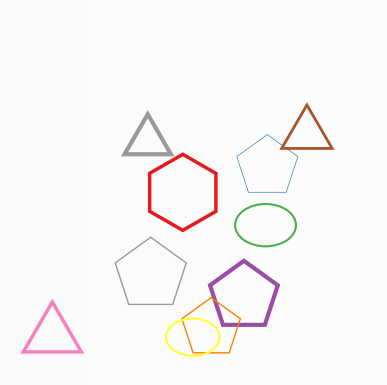[{"shape": "hexagon", "thickness": 2.5, "radius": 0.49, "center": [0.472, 0.5]}, {"shape": "pentagon", "thickness": 0.5, "radius": 0.41, "center": [0.69, 0.568]}, {"shape": "oval", "thickness": 1.5, "radius": 0.39, "center": [0.685, 0.415]}, {"shape": "pentagon", "thickness": 3, "radius": 0.46, "center": [0.629, 0.231]}, {"shape": "pentagon", "thickness": 1, "radius": 0.4, "center": [0.545, 0.148]}, {"shape": "oval", "thickness": 1.5, "radius": 0.35, "center": [0.498, 0.124]}, {"shape": "triangle", "thickness": 2, "radius": 0.38, "center": [0.792, 0.652]}, {"shape": "triangle", "thickness": 2.5, "radius": 0.43, "center": [0.135, 0.129]}, {"shape": "pentagon", "thickness": 1, "radius": 0.48, "center": [0.389, 0.287]}, {"shape": "triangle", "thickness": 3, "radius": 0.35, "center": [0.381, 0.634]}]